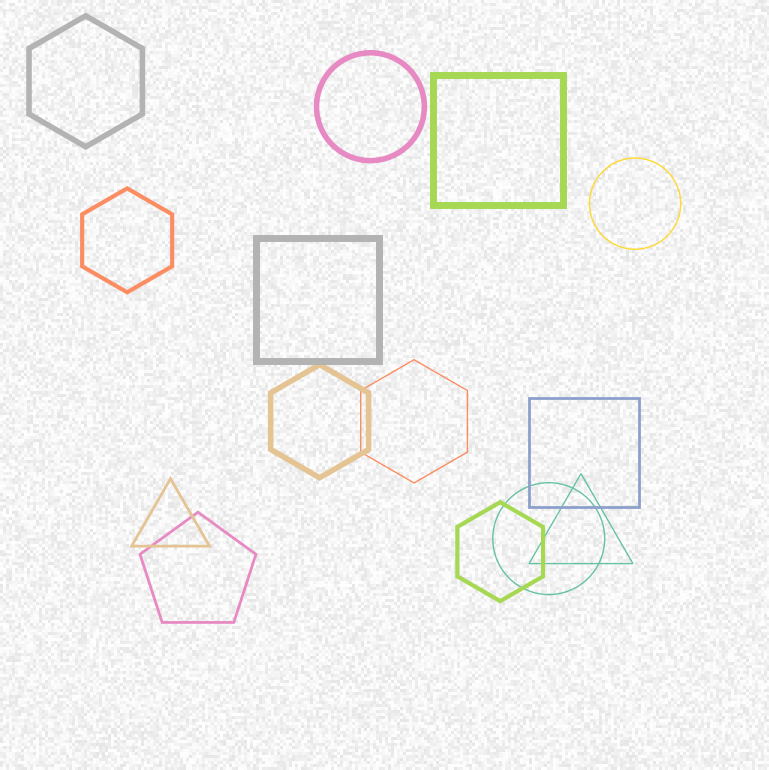[{"shape": "triangle", "thickness": 0.5, "radius": 0.39, "center": [0.755, 0.307]}, {"shape": "circle", "thickness": 0.5, "radius": 0.36, "center": [0.713, 0.3]}, {"shape": "hexagon", "thickness": 0.5, "radius": 0.4, "center": [0.538, 0.453]}, {"shape": "hexagon", "thickness": 1.5, "radius": 0.34, "center": [0.165, 0.688]}, {"shape": "square", "thickness": 1, "radius": 0.36, "center": [0.759, 0.412]}, {"shape": "circle", "thickness": 2, "radius": 0.35, "center": [0.481, 0.861]}, {"shape": "pentagon", "thickness": 1, "radius": 0.4, "center": [0.257, 0.256]}, {"shape": "hexagon", "thickness": 1.5, "radius": 0.32, "center": [0.65, 0.284]}, {"shape": "square", "thickness": 2.5, "radius": 0.42, "center": [0.647, 0.818]}, {"shape": "circle", "thickness": 0.5, "radius": 0.3, "center": [0.825, 0.736]}, {"shape": "triangle", "thickness": 1, "radius": 0.29, "center": [0.221, 0.32]}, {"shape": "hexagon", "thickness": 2, "radius": 0.37, "center": [0.415, 0.453]}, {"shape": "hexagon", "thickness": 2, "radius": 0.43, "center": [0.111, 0.894]}, {"shape": "square", "thickness": 2.5, "radius": 0.4, "center": [0.413, 0.611]}]